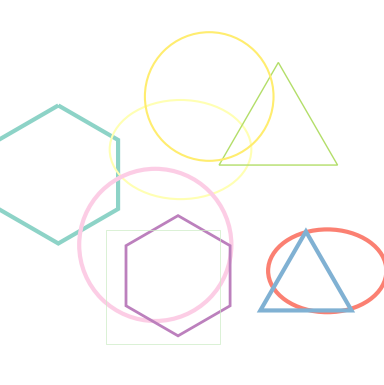[{"shape": "hexagon", "thickness": 3, "radius": 0.9, "center": [0.151, 0.547]}, {"shape": "oval", "thickness": 1.5, "radius": 0.92, "center": [0.469, 0.612]}, {"shape": "oval", "thickness": 3, "radius": 0.77, "center": [0.85, 0.297]}, {"shape": "triangle", "thickness": 3, "radius": 0.68, "center": [0.795, 0.262]}, {"shape": "triangle", "thickness": 1, "radius": 0.89, "center": [0.723, 0.66]}, {"shape": "circle", "thickness": 3, "radius": 0.99, "center": [0.403, 0.364]}, {"shape": "hexagon", "thickness": 2, "radius": 0.78, "center": [0.462, 0.284]}, {"shape": "square", "thickness": 0.5, "radius": 0.74, "center": [0.423, 0.255]}, {"shape": "circle", "thickness": 1.5, "radius": 0.84, "center": [0.543, 0.749]}]